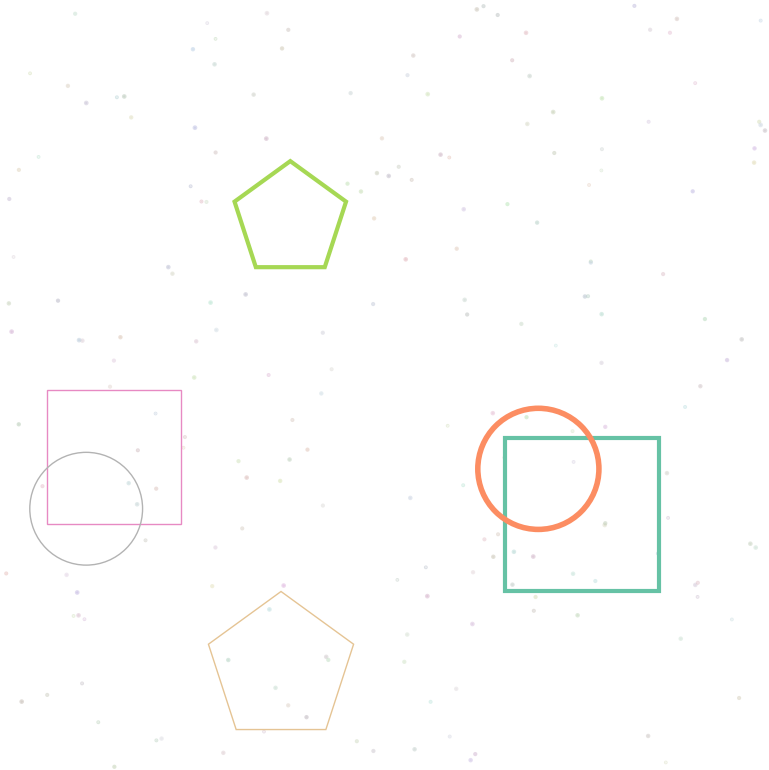[{"shape": "square", "thickness": 1.5, "radius": 0.5, "center": [0.756, 0.332]}, {"shape": "circle", "thickness": 2, "radius": 0.39, "center": [0.699, 0.391]}, {"shape": "square", "thickness": 0.5, "radius": 0.43, "center": [0.148, 0.406]}, {"shape": "pentagon", "thickness": 1.5, "radius": 0.38, "center": [0.377, 0.715]}, {"shape": "pentagon", "thickness": 0.5, "radius": 0.5, "center": [0.365, 0.133]}, {"shape": "circle", "thickness": 0.5, "radius": 0.37, "center": [0.112, 0.339]}]